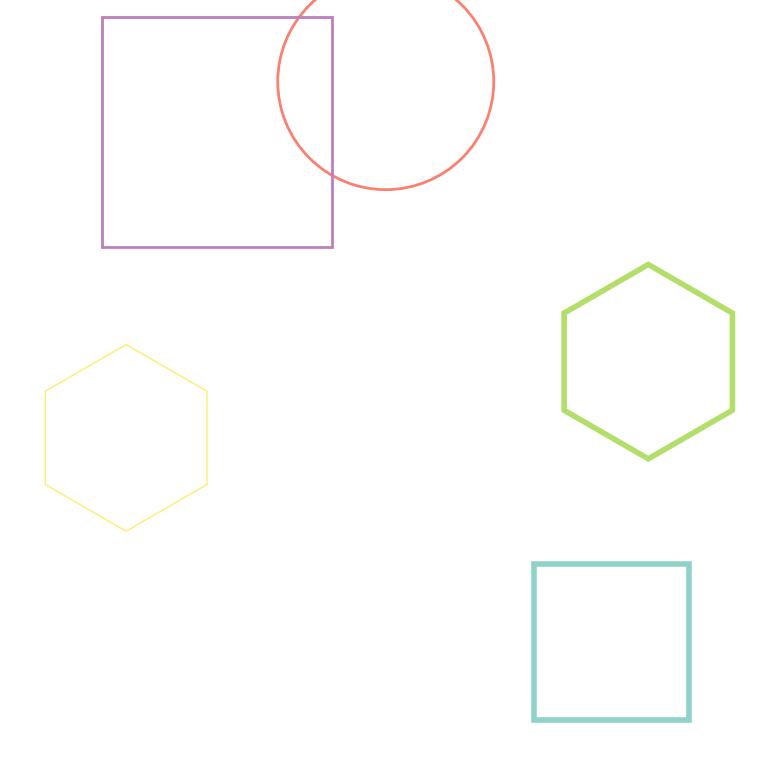[{"shape": "square", "thickness": 2, "radius": 0.51, "center": [0.794, 0.166]}, {"shape": "circle", "thickness": 1, "radius": 0.7, "center": [0.501, 0.894]}, {"shape": "hexagon", "thickness": 2, "radius": 0.63, "center": [0.842, 0.53]}, {"shape": "square", "thickness": 1, "radius": 0.75, "center": [0.281, 0.828]}, {"shape": "hexagon", "thickness": 0.5, "radius": 0.61, "center": [0.164, 0.431]}]